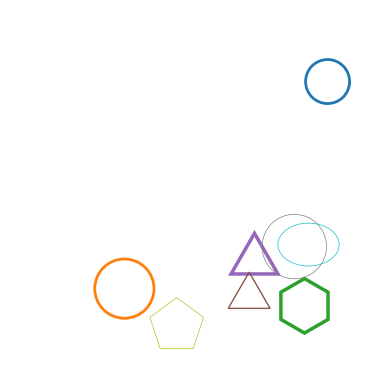[{"shape": "circle", "thickness": 2, "radius": 0.29, "center": [0.851, 0.788]}, {"shape": "circle", "thickness": 2, "radius": 0.38, "center": [0.323, 0.25]}, {"shape": "hexagon", "thickness": 2.5, "radius": 0.35, "center": [0.791, 0.206]}, {"shape": "triangle", "thickness": 2.5, "radius": 0.35, "center": [0.661, 0.324]}, {"shape": "triangle", "thickness": 1, "radius": 0.31, "center": [0.647, 0.23]}, {"shape": "circle", "thickness": 0.5, "radius": 0.42, "center": [0.764, 0.36]}, {"shape": "pentagon", "thickness": 0.5, "radius": 0.37, "center": [0.459, 0.153]}, {"shape": "oval", "thickness": 0.5, "radius": 0.4, "center": [0.801, 0.365]}]